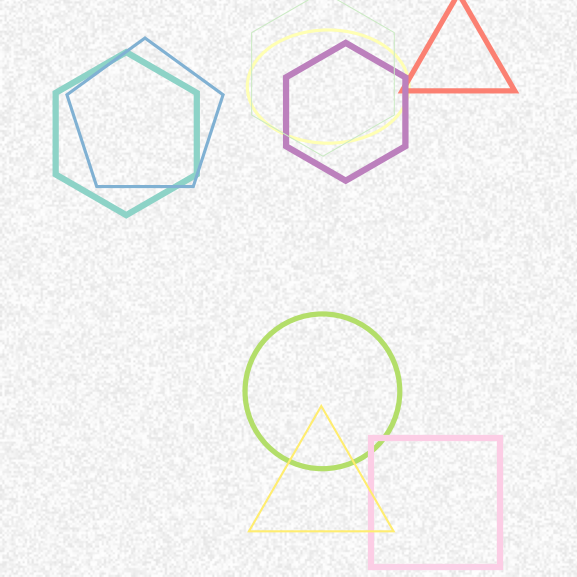[{"shape": "hexagon", "thickness": 3, "radius": 0.71, "center": [0.219, 0.768]}, {"shape": "oval", "thickness": 1.5, "radius": 0.7, "center": [0.568, 0.849]}, {"shape": "triangle", "thickness": 2.5, "radius": 0.56, "center": [0.794, 0.898]}, {"shape": "pentagon", "thickness": 1.5, "radius": 0.71, "center": [0.251, 0.791]}, {"shape": "circle", "thickness": 2.5, "radius": 0.67, "center": [0.558, 0.322]}, {"shape": "square", "thickness": 3, "radius": 0.56, "center": [0.755, 0.129]}, {"shape": "hexagon", "thickness": 3, "radius": 0.6, "center": [0.599, 0.806]}, {"shape": "hexagon", "thickness": 0.5, "radius": 0.71, "center": [0.559, 0.871]}, {"shape": "triangle", "thickness": 1, "radius": 0.72, "center": [0.556, 0.151]}]